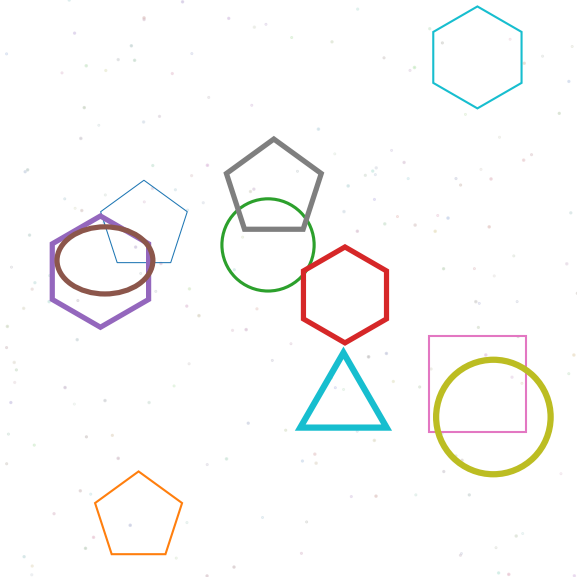[{"shape": "pentagon", "thickness": 0.5, "radius": 0.39, "center": [0.249, 0.608]}, {"shape": "pentagon", "thickness": 1, "radius": 0.4, "center": [0.24, 0.104]}, {"shape": "circle", "thickness": 1.5, "radius": 0.4, "center": [0.464, 0.575]}, {"shape": "hexagon", "thickness": 2.5, "radius": 0.42, "center": [0.597, 0.488]}, {"shape": "hexagon", "thickness": 2.5, "radius": 0.48, "center": [0.174, 0.529]}, {"shape": "oval", "thickness": 2.5, "radius": 0.42, "center": [0.182, 0.548]}, {"shape": "square", "thickness": 1, "radius": 0.42, "center": [0.827, 0.334]}, {"shape": "pentagon", "thickness": 2.5, "radius": 0.43, "center": [0.474, 0.672]}, {"shape": "circle", "thickness": 3, "radius": 0.5, "center": [0.854, 0.277]}, {"shape": "triangle", "thickness": 3, "radius": 0.43, "center": [0.595, 0.302]}, {"shape": "hexagon", "thickness": 1, "radius": 0.44, "center": [0.827, 0.9]}]